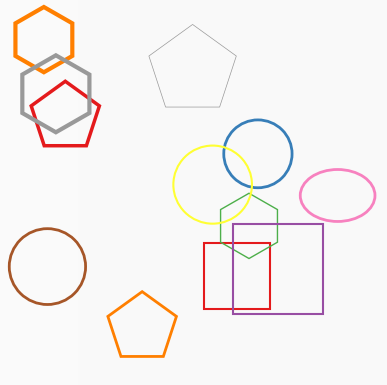[{"shape": "square", "thickness": 1.5, "radius": 0.43, "center": [0.611, 0.283]}, {"shape": "pentagon", "thickness": 2.5, "radius": 0.46, "center": [0.169, 0.696]}, {"shape": "circle", "thickness": 2, "radius": 0.44, "center": [0.666, 0.6]}, {"shape": "hexagon", "thickness": 1, "radius": 0.42, "center": [0.643, 0.413]}, {"shape": "square", "thickness": 1.5, "radius": 0.58, "center": [0.718, 0.302]}, {"shape": "pentagon", "thickness": 2, "radius": 0.47, "center": [0.367, 0.149]}, {"shape": "hexagon", "thickness": 3, "radius": 0.42, "center": [0.113, 0.897]}, {"shape": "circle", "thickness": 1.5, "radius": 0.51, "center": [0.549, 0.52]}, {"shape": "circle", "thickness": 2, "radius": 0.49, "center": [0.122, 0.308]}, {"shape": "oval", "thickness": 2, "radius": 0.48, "center": [0.871, 0.492]}, {"shape": "pentagon", "thickness": 0.5, "radius": 0.59, "center": [0.497, 0.818]}, {"shape": "hexagon", "thickness": 3, "radius": 0.5, "center": [0.144, 0.756]}]